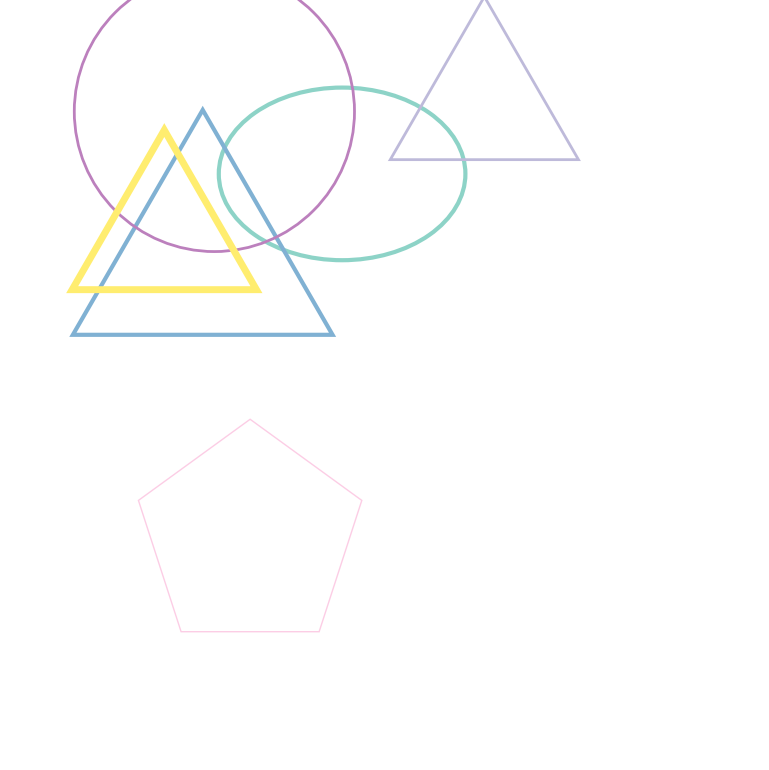[{"shape": "oval", "thickness": 1.5, "radius": 0.8, "center": [0.444, 0.774]}, {"shape": "triangle", "thickness": 1, "radius": 0.71, "center": [0.629, 0.863]}, {"shape": "triangle", "thickness": 1.5, "radius": 0.97, "center": [0.263, 0.663]}, {"shape": "pentagon", "thickness": 0.5, "radius": 0.76, "center": [0.325, 0.303]}, {"shape": "circle", "thickness": 1, "radius": 0.91, "center": [0.278, 0.855]}, {"shape": "triangle", "thickness": 2.5, "radius": 0.69, "center": [0.213, 0.693]}]